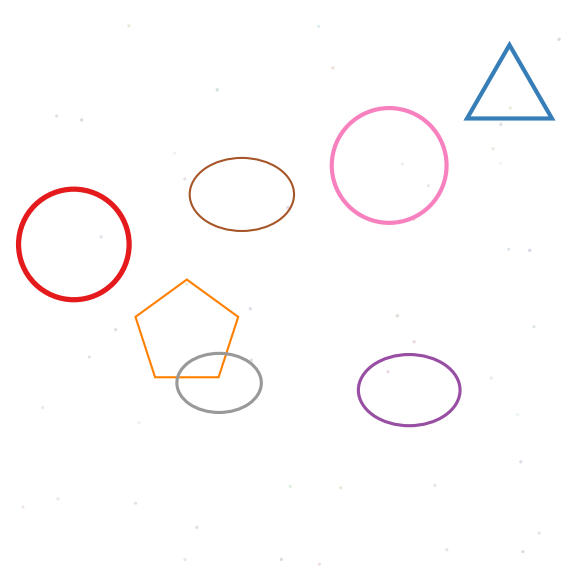[{"shape": "circle", "thickness": 2.5, "radius": 0.48, "center": [0.128, 0.576]}, {"shape": "triangle", "thickness": 2, "radius": 0.42, "center": [0.882, 0.836]}, {"shape": "oval", "thickness": 1.5, "radius": 0.44, "center": [0.709, 0.324]}, {"shape": "pentagon", "thickness": 1, "radius": 0.47, "center": [0.324, 0.422]}, {"shape": "oval", "thickness": 1, "radius": 0.45, "center": [0.419, 0.662]}, {"shape": "circle", "thickness": 2, "radius": 0.5, "center": [0.674, 0.713]}, {"shape": "oval", "thickness": 1.5, "radius": 0.37, "center": [0.379, 0.336]}]